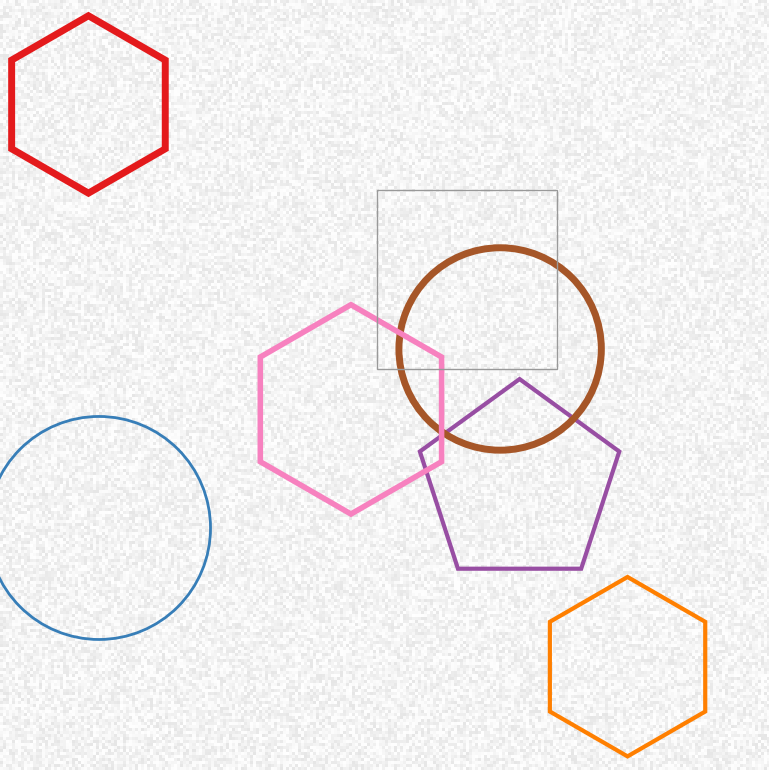[{"shape": "hexagon", "thickness": 2.5, "radius": 0.58, "center": [0.115, 0.864]}, {"shape": "circle", "thickness": 1, "radius": 0.72, "center": [0.129, 0.314]}, {"shape": "pentagon", "thickness": 1.5, "radius": 0.68, "center": [0.675, 0.372]}, {"shape": "hexagon", "thickness": 1.5, "radius": 0.58, "center": [0.815, 0.134]}, {"shape": "circle", "thickness": 2.5, "radius": 0.66, "center": [0.65, 0.547]}, {"shape": "hexagon", "thickness": 2, "radius": 0.68, "center": [0.456, 0.468]}, {"shape": "square", "thickness": 0.5, "radius": 0.58, "center": [0.606, 0.637]}]